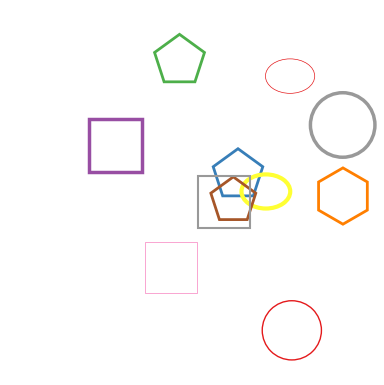[{"shape": "circle", "thickness": 1, "radius": 0.38, "center": [0.758, 0.142]}, {"shape": "oval", "thickness": 0.5, "radius": 0.32, "center": [0.753, 0.802]}, {"shape": "pentagon", "thickness": 2, "radius": 0.34, "center": [0.618, 0.546]}, {"shape": "pentagon", "thickness": 2, "radius": 0.34, "center": [0.466, 0.843]}, {"shape": "square", "thickness": 2.5, "radius": 0.34, "center": [0.299, 0.621]}, {"shape": "hexagon", "thickness": 2, "radius": 0.37, "center": [0.891, 0.491]}, {"shape": "oval", "thickness": 3, "radius": 0.32, "center": [0.691, 0.503]}, {"shape": "pentagon", "thickness": 2, "radius": 0.31, "center": [0.606, 0.479]}, {"shape": "square", "thickness": 0.5, "radius": 0.33, "center": [0.444, 0.305]}, {"shape": "circle", "thickness": 2.5, "radius": 0.42, "center": [0.89, 0.675]}, {"shape": "square", "thickness": 1.5, "radius": 0.34, "center": [0.582, 0.476]}]